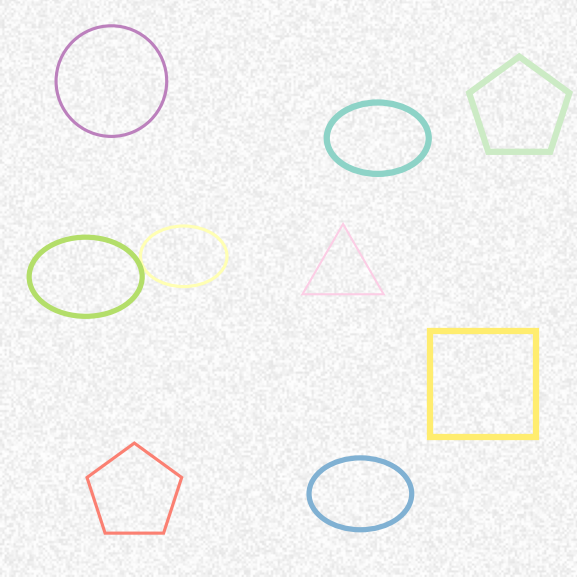[{"shape": "oval", "thickness": 3, "radius": 0.44, "center": [0.654, 0.76]}, {"shape": "oval", "thickness": 1.5, "radius": 0.37, "center": [0.318, 0.555]}, {"shape": "pentagon", "thickness": 1.5, "radius": 0.43, "center": [0.233, 0.146]}, {"shape": "oval", "thickness": 2.5, "radius": 0.44, "center": [0.624, 0.144]}, {"shape": "oval", "thickness": 2.5, "radius": 0.49, "center": [0.148, 0.52]}, {"shape": "triangle", "thickness": 1, "radius": 0.41, "center": [0.594, 0.53]}, {"shape": "circle", "thickness": 1.5, "radius": 0.48, "center": [0.193, 0.859]}, {"shape": "pentagon", "thickness": 3, "radius": 0.46, "center": [0.899, 0.81]}, {"shape": "square", "thickness": 3, "radius": 0.46, "center": [0.836, 0.334]}]